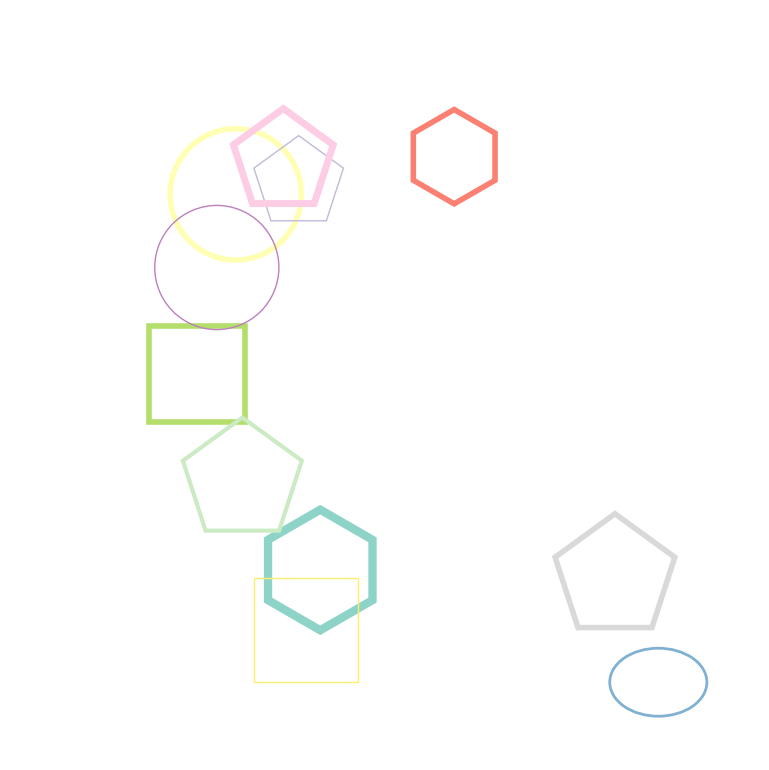[{"shape": "hexagon", "thickness": 3, "radius": 0.39, "center": [0.416, 0.26]}, {"shape": "circle", "thickness": 2, "radius": 0.43, "center": [0.306, 0.748]}, {"shape": "pentagon", "thickness": 0.5, "radius": 0.31, "center": [0.388, 0.763]}, {"shape": "hexagon", "thickness": 2, "radius": 0.31, "center": [0.59, 0.797]}, {"shape": "oval", "thickness": 1, "radius": 0.32, "center": [0.855, 0.114]}, {"shape": "square", "thickness": 2, "radius": 0.31, "center": [0.256, 0.514]}, {"shape": "pentagon", "thickness": 2.5, "radius": 0.34, "center": [0.368, 0.791]}, {"shape": "pentagon", "thickness": 2, "radius": 0.41, "center": [0.799, 0.251]}, {"shape": "circle", "thickness": 0.5, "radius": 0.4, "center": [0.282, 0.653]}, {"shape": "pentagon", "thickness": 1.5, "radius": 0.41, "center": [0.315, 0.377]}, {"shape": "square", "thickness": 0.5, "radius": 0.34, "center": [0.398, 0.182]}]